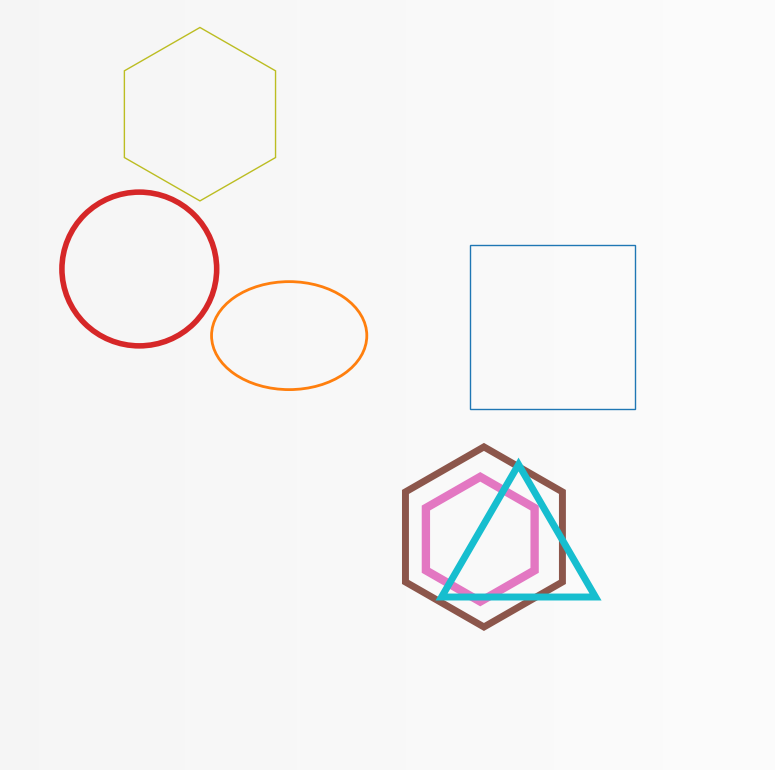[{"shape": "square", "thickness": 0.5, "radius": 0.53, "center": [0.712, 0.575]}, {"shape": "oval", "thickness": 1, "radius": 0.5, "center": [0.373, 0.564]}, {"shape": "circle", "thickness": 2, "radius": 0.5, "center": [0.18, 0.651]}, {"shape": "hexagon", "thickness": 2.5, "radius": 0.58, "center": [0.624, 0.303]}, {"shape": "hexagon", "thickness": 3, "radius": 0.4, "center": [0.62, 0.3]}, {"shape": "hexagon", "thickness": 0.5, "radius": 0.56, "center": [0.258, 0.852]}, {"shape": "triangle", "thickness": 2.5, "radius": 0.57, "center": [0.669, 0.282]}]